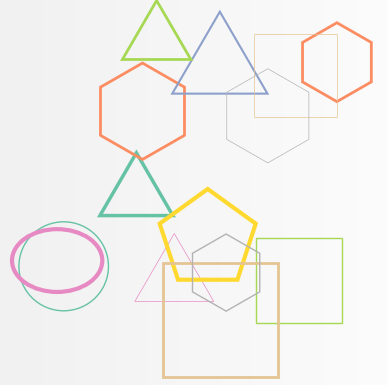[{"shape": "triangle", "thickness": 2.5, "radius": 0.54, "center": [0.352, 0.494]}, {"shape": "circle", "thickness": 1, "radius": 0.58, "center": [0.164, 0.308]}, {"shape": "hexagon", "thickness": 2, "radius": 0.63, "center": [0.368, 0.711]}, {"shape": "hexagon", "thickness": 2, "radius": 0.51, "center": [0.87, 0.838]}, {"shape": "triangle", "thickness": 1.5, "radius": 0.71, "center": [0.567, 0.828]}, {"shape": "oval", "thickness": 3, "radius": 0.58, "center": [0.148, 0.323]}, {"shape": "triangle", "thickness": 0.5, "radius": 0.59, "center": [0.45, 0.276]}, {"shape": "triangle", "thickness": 2, "radius": 0.51, "center": [0.404, 0.896]}, {"shape": "square", "thickness": 1, "radius": 0.55, "center": [0.772, 0.271]}, {"shape": "pentagon", "thickness": 3, "radius": 0.65, "center": [0.536, 0.379]}, {"shape": "square", "thickness": 2, "radius": 0.74, "center": [0.57, 0.169]}, {"shape": "square", "thickness": 0.5, "radius": 0.54, "center": [0.764, 0.804]}, {"shape": "hexagon", "thickness": 1, "radius": 0.5, "center": [0.584, 0.292]}, {"shape": "hexagon", "thickness": 0.5, "radius": 0.61, "center": [0.691, 0.699]}]